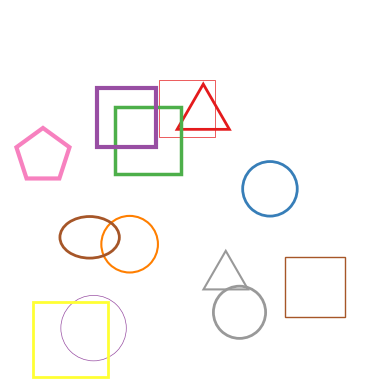[{"shape": "square", "thickness": 0.5, "radius": 0.37, "center": [0.485, 0.719]}, {"shape": "triangle", "thickness": 2, "radius": 0.39, "center": [0.528, 0.703]}, {"shape": "circle", "thickness": 2, "radius": 0.35, "center": [0.701, 0.51]}, {"shape": "square", "thickness": 2.5, "radius": 0.43, "center": [0.385, 0.635]}, {"shape": "circle", "thickness": 0.5, "radius": 0.43, "center": [0.243, 0.148]}, {"shape": "square", "thickness": 3, "radius": 0.38, "center": [0.328, 0.695]}, {"shape": "circle", "thickness": 1.5, "radius": 0.37, "center": [0.337, 0.366]}, {"shape": "square", "thickness": 2, "radius": 0.49, "center": [0.182, 0.118]}, {"shape": "square", "thickness": 1, "radius": 0.39, "center": [0.818, 0.254]}, {"shape": "oval", "thickness": 2, "radius": 0.39, "center": [0.233, 0.384]}, {"shape": "pentagon", "thickness": 3, "radius": 0.36, "center": [0.112, 0.595]}, {"shape": "circle", "thickness": 2, "radius": 0.34, "center": [0.622, 0.189]}, {"shape": "triangle", "thickness": 1.5, "radius": 0.33, "center": [0.586, 0.282]}]